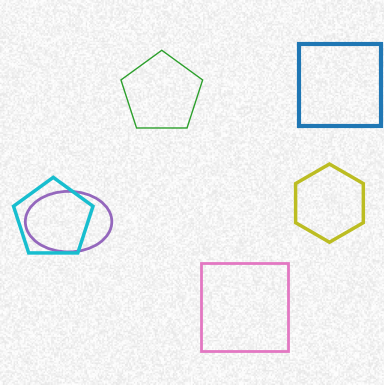[{"shape": "square", "thickness": 3, "radius": 0.53, "center": [0.882, 0.78]}, {"shape": "pentagon", "thickness": 1, "radius": 0.56, "center": [0.42, 0.758]}, {"shape": "oval", "thickness": 2, "radius": 0.56, "center": [0.178, 0.424]}, {"shape": "square", "thickness": 2, "radius": 0.57, "center": [0.636, 0.202]}, {"shape": "hexagon", "thickness": 2.5, "radius": 0.51, "center": [0.856, 0.472]}, {"shape": "pentagon", "thickness": 2.5, "radius": 0.54, "center": [0.138, 0.431]}]